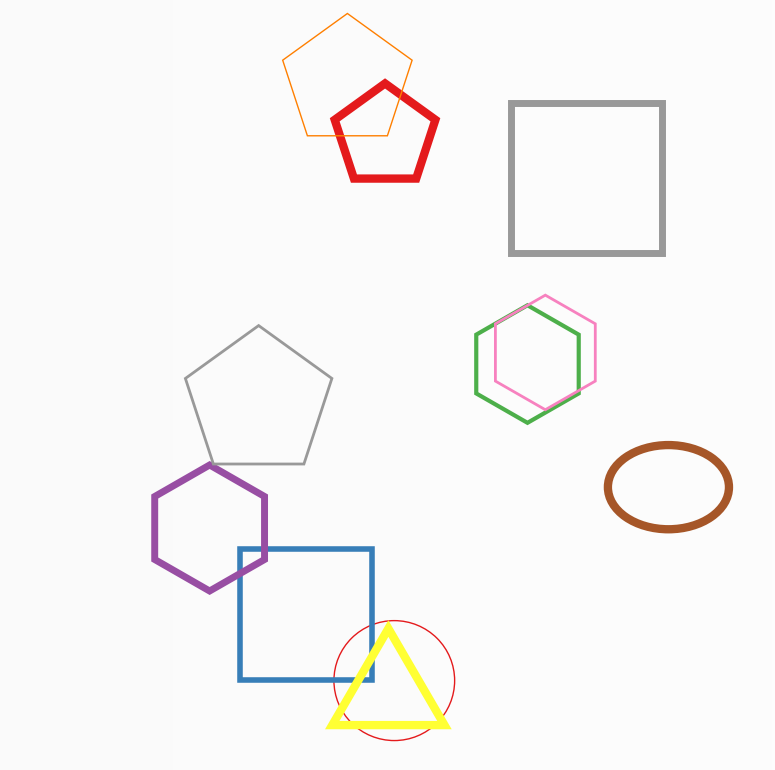[{"shape": "pentagon", "thickness": 3, "radius": 0.34, "center": [0.497, 0.823]}, {"shape": "circle", "thickness": 0.5, "radius": 0.39, "center": [0.509, 0.116]}, {"shape": "square", "thickness": 2, "radius": 0.43, "center": [0.395, 0.202]}, {"shape": "hexagon", "thickness": 1.5, "radius": 0.38, "center": [0.681, 0.527]}, {"shape": "hexagon", "thickness": 2.5, "radius": 0.41, "center": [0.27, 0.314]}, {"shape": "pentagon", "thickness": 0.5, "radius": 0.44, "center": [0.448, 0.895]}, {"shape": "triangle", "thickness": 3, "radius": 0.42, "center": [0.501, 0.1]}, {"shape": "oval", "thickness": 3, "radius": 0.39, "center": [0.863, 0.367]}, {"shape": "hexagon", "thickness": 1, "radius": 0.37, "center": [0.704, 0.542]}, {"shape": "square", "thickness": 2.5, "radius": 0.49, "center": [0.757, 0.768]}, {"shape": "pentagon", "thickness": 1, "radius": 0.5, "center": [0.334, 0.478]}]